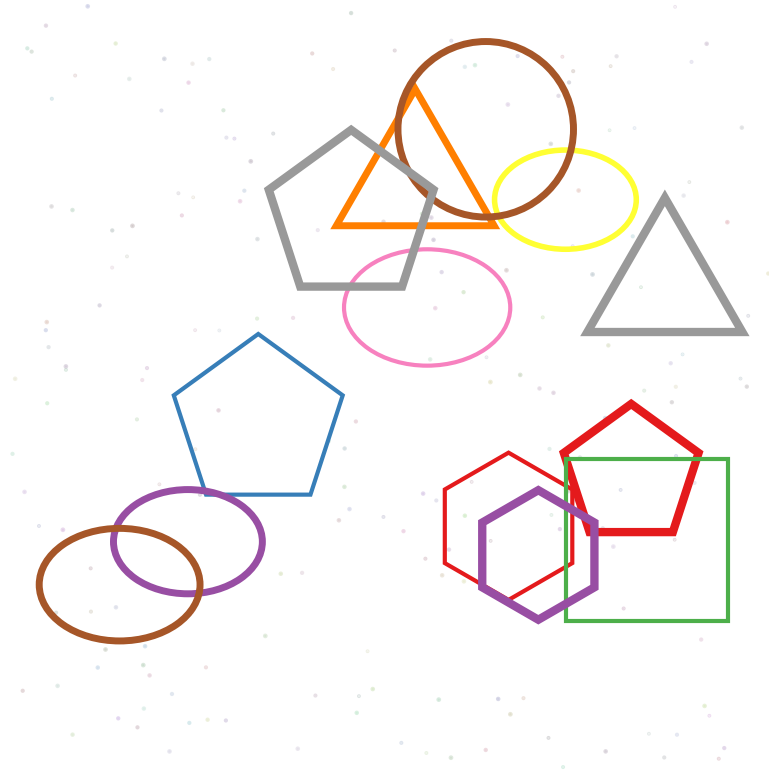[{"shape": "hexagon", "thickness": 1.5, "radius": 0.48, "center": [0.66, 0.317]}, {"shape": "pentagon", "thickness": 3, "radius": 0.46, "center": [0.82, 0.383]}, {"shape": "pentagon", "thickness": 1.5, "radius": 0.58, "center": [0.335, 0.451]}, {"shape": "square", "thickness": 1.5, "radius": 0.53, "center": [0.84, 0.298]}, {"shape": "hexagon", "thickness": 3, "radius": 0.42, "center": [0.699, 0.279]}, {"shape": "oval", "thickness": 2.5, "radius": 0.48, "center": [0.244, 0.297]}, {"shape": "triangle", "thickness": 2.5, "radius": 0.59, "center": [0.539, 0.766]}, {"shape": "oval", "thickness": 2, "radius": 0.46, "center": [0.734, 0.741]}, {"shape": "oval", "thickness": 2.5, "radius": 0.52, "center": [0.155, 0.241]}, {"shape": "circle", "thickness": 2.5, "radius": 0.57, "center": [0.631, 0.832]}, {"shape": "oval", "thickness": 1.5, "radius": 0.54, "center": [0.555, 0.601]}, {"shape": "pentagon", "thickness": 3, "radius": 0.56, "center": [0.456, 0.719]}, {"shape": "triangle", "thickness": 3, "radius": 0.58, "center": [0.863, 0.627]}]